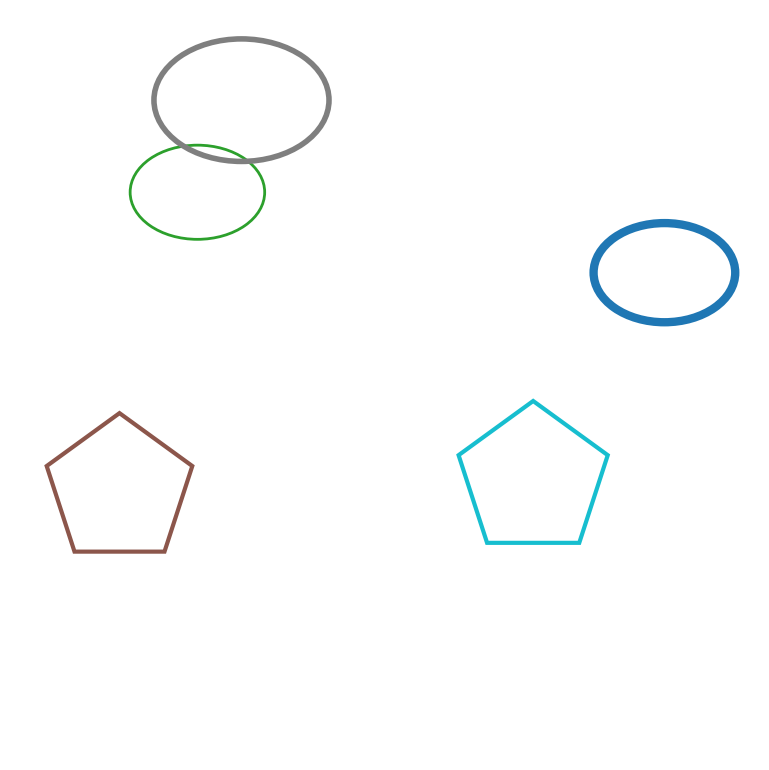[{"shape": "oval", "thickness": 3, "radius": 0.46, "center": [0.863, 0.646]}, {"shape": "oval", "thickness": 1, "radius": 0.44, "center": [0.256, 0.75]}, {"shape": "pentagon", "thickness": 1.5, "radius": 0.5, "center": [0.155, 0.364]}, {"shape": "oval", "thickness": 2, "radius": 0.57, "center": [0.314, 0.87]}, {"shape": "pentagon", "thickness": 1.5, "radius": 0.51, "center": [0.692, 0.377]}]